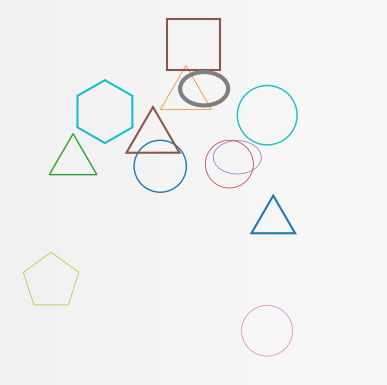[{"shape": "triangle", "thickness": 1.5, "radius": 0.33, "center": [0.705, 0.427]}, {"shape": "circle", "thickness": 1, "radius": 0.34, "center": [0.414, 0.568]}, {"shape": "triangle", "thickness": 0.5, "radius": 0.38, "center": [0.48, 0.754]}, {"shape": "triangle", "thickness": 1, "radius": 0.35, "center": [0.189, 0.582]}, {"shape": "circle", "thickness": 0.5, "radius": 0.31, "center": [0.592, 0.574]}, {"shape": "oval", "thickness": 0.5, "radius": 0.31, "center": [0.612, 0.591]}, {"shape": "triangle", "thickness": 1.5, "radius": 0.4, "center": [0.395, 0.643]}, {"shape": "square", "thickness": 1.5, "radius": 0.34, "center": [0.499, 0.884]}, {"shape": "circle", "thickness": 0.5, "radius": 0.33, "center": [0.689, 0.141]}, {"shape": "oval", "thickness": 3, "radius": 0.31, "center": [0.527, 0.77]}, {"shape": "pentagon", "thickness": 0.5, "radius": 0.38, "center": [0.132, 0.269]}, {"shape": "hexagon", "thickness": 1.5, "radius": 0.41, "center": [0.271, 0.71]}, {"shape": "circle", "thickness": 1, "radius": 0.39, "center": [0.69, 0.701]}]